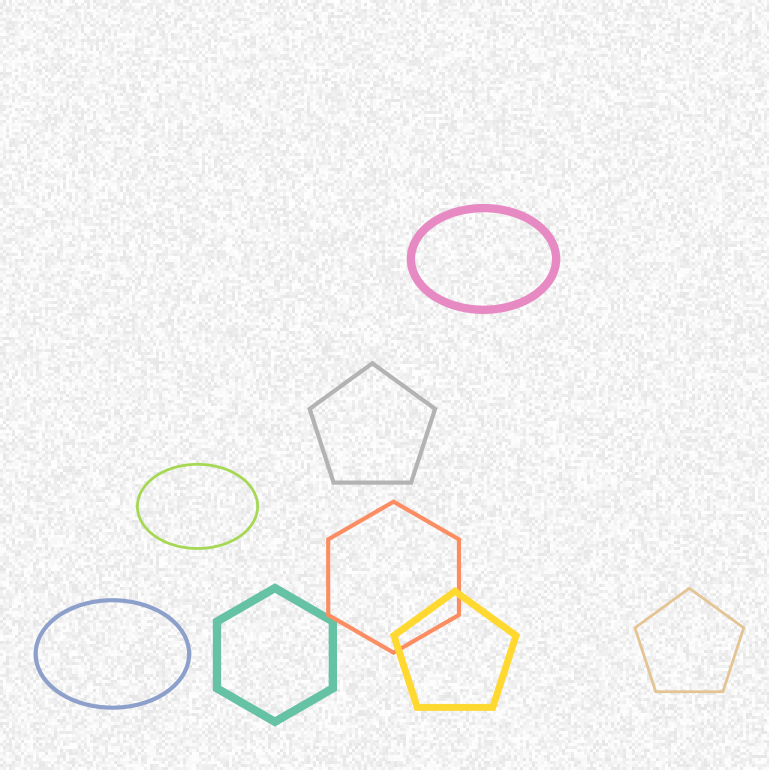[{"shape": "hexagon", "thickness": 3, "radius": 0.43, "center": [0.357, 0.149]}, {"shape": "hexagon", "thickness": 1.5, "radius": 0.49, "center": [0.511, 0.25]}, {"shape": "oval", "thickness": 1.5, "radius": 0.5, "center": [0.146, 0.151]}, {"shape": "oval", "thickness": 3, "radius": 0.47, "center": [0.628, 0.664]}, {"shape": "oval", "thickness": 1, "radius": 0.39, "center": [0.257, 0.342]}, {"shape": "pentagon", "thickness": 2.5, "radius": 0.42, "center": [0.591, 0.149]}, {"shape": "pentagon", "thickness": 1, "radius": 0.37, "center": [0.895, 0.162]}, {"shape": "pentagon", "thickness": 1.5, "radius": 0.43, "center": [0.484, 0.443]}]